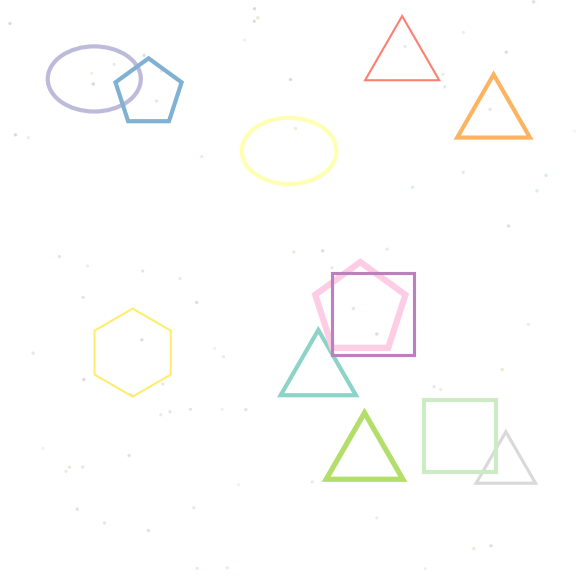[{"shape": "triangle", "thickness": 2, "radius": 0.38, "center": [0.551, 0.352]}, {"shape": "oval", "thickness": 2, "radius": 0.41, "center": [0.501, 0.738]}, {"shape": "oval", "thickness": 2, "radius": 0.4, "center": [0.163, 0.862]}, {"shape": "triangle", "thickness": 1, "radius": 0.37, "center": [0.696, 0.897]}, {"shape": "pentagon", "thickness": 2, "radius": 0.3, "center": [0.257, 0.838]}, {"shape": "triangle", "thickness": 2, "radius": 0.36, "center": [0.855, 0.797]}, {"shape": "triangle", "thickness": 2.5, "radius": 0.38, "center": [0.631, 0.208]}, {"shape": "pentagon", "thickness": 3, "radius": 0.41, "center": [0.624, 0.463]}, {"shape": "triangle", "thickness": 1.5, "radius": 0.3, "center": [0.876, 0.192]}, {"shape": "square", "thickness": 1.5, "radius": 0.36, "center": [0.646, 0.455]}, {"shape": "square", "thickness": 2, "radius": 0.31, "center": [0.796, 0.244]}, {"shape": "hexagon", "thickness": 1, "radius": 0.38, "center": [0.23, 0.389]}]